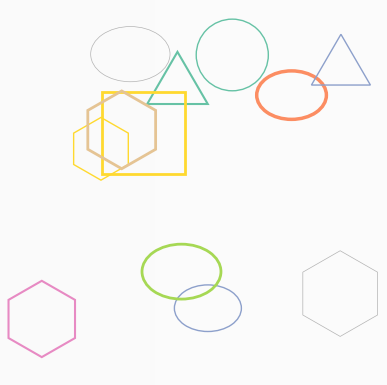[{"shape": "circle", "thickness": 1, "radius": 0.47, "center": [0.599, 0.857]}, {"shape": "triangle", "thickness": 1.5, "radius": 0.45, "center": [0.458, 0.775]}, {"shape": "oval", "thickness": 2.5, "radius": 0.45, "center": [0.752, 0.753]}, {"shape": "triangle", "thickness": 1, "radius": 0.44, "center": [0.88, 0.823]}, {"shape": "oval", "thickness": 1, "radius": 0.43, "center": [0.536, 0.199]}, {"shape": "hexagon", "thickness": 1.5, "radius": 0.5, "center": [0.108, 0.172]}, {"shape": "oval", "thickness": 2, "radius": 0.51, "center": [0.468, 0.294]}, {"shape": "square", "thickness": 2, "radius": 0.53, "center": [0.37, 0.654]}, {"shape": "hexagon", "thickness": 1, "radius": 0.41, "center": [0.261, 0.614]}, {"shape": "hexagon", "thickness": 2, "radius": 0.51, "center": [0.314, 0.663]}, {"shape": "oval", "thickness": 0.5, "radius": 0.51, "center": [0.336, 0.859]}, {"shape": "hexagon", "thickness": 0.5, "radius": 0.56, "center": [0.878, 0.237]}]